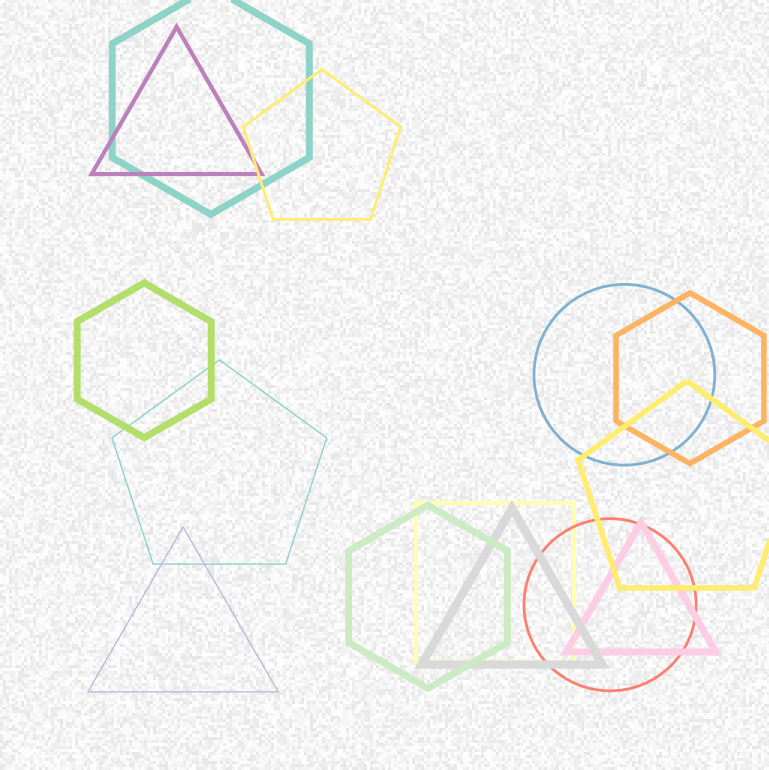[{"shape": "hexagon", "thickness": 2.5, "radius": 0.74, "center": [0.274, 0.869]}, {"shape": "pentagon", "thickness": 0.5, "radius": 0.73, "center": [0.285, 0.386]}, {"shape": "square", "thickness": 1.5, "radius": 0.51, "center": [0.643, 0.243]}, {"shape": "triangle", "thickness": 0.5, "radius": 0.71, "center": [0.238, 0.173]}, {"shape": "circle", "thickness": 1, "radius": 0.56, "center": [0.792, 0.215]}, {"shape": "circle", "thickness": 1, "radius": 0.59, "center": [0.811, 0.513]}, {"shape": "hexagon", "thickness": 2, "radius": 0.55, "center": [0.896, 0.509]}, {"shape": "hexagon", "thickness": 2.5, "radius": 0.5, "center": [0.187, 0.532]}, {"shape": "triangle", "thickness": 2.5, "radius": 0.56, "center": [0.832, 0.209]}, {"shape": "triangle", "thickness": 3, "radius": 0.68, "center": [0.665, 0.205]}, {"shape": "triangle", "thickness": 1.5, "radius": 0.64, "center": [0.229, 0.838]}, {"shape": "hexagon", "thickness": 2.5, "radius": 0.59, "center": [0.556, 0.225]}, {"shape": "pentagon", "thickness": 2, "radius": 0.74, "center": [0.892, 0.357]}, {"shape": "pentagon", "thickness": 1, "radius": 0.54, "center": [0.418, 0.802]}]